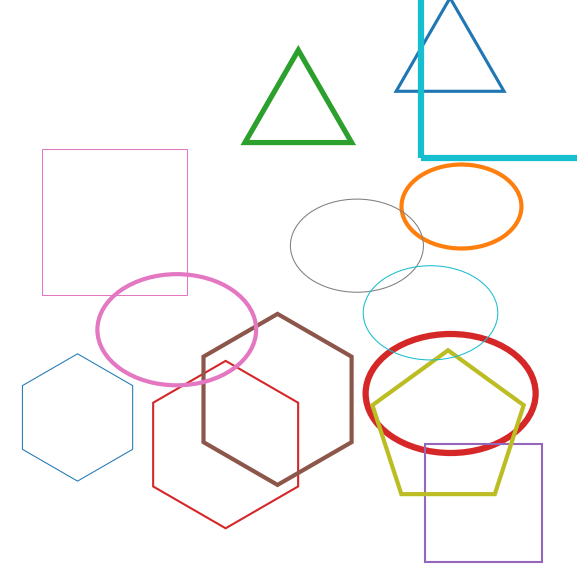[{"shape": "triangle", "thickness": 1.5, "radius": 0.54, "center": [0.779, 0.895]}, {"shape": "hexagon", "thickness": 0.5, "radius": 0.55, "center": [0.134, 0.276]}, {"shape": "oval", "thickness": 2, "radius": 0.52, "center": [0.799, 0.642]}, {"shape": "triangle", "thickness": 2.5, "radius": 0.53, "center": [0.517, 0.806]}, {"shape": "oval", "thickness": 3, "radius": 0.74, "center": [0.78, 0.318]}, {"shape": "hexagon", "thickness": 1, "radius": 0.72, "center": [0.391, 0.229]}, {"shape": "square", "thickness": 1, "radius": 0.51, "center": [0.837, 0.128]}, {"shape": "hexagon", "thickness": 2, "radius": 0.74, "center": [0.481, 0.308]}, {"shape": "square", "thickness": 0.5, "radius": 0.63, "center": [0.198, 0.615]}, {"shape": "oval", "thickness": 2, "radius": 0.69, "center": [0.306, 0.428]}, {"shape": "oval", "thickness": 0.5, "radius": 0.58, "center": [0.618, 0.574]}, {"shape": "pentagon", "thickness": 2, "radius": 0.69, "center": [0.776, 0.255]}, {"shape": "oval", "thickness": 0.5, "radius": 0.58, "center": [0.745, 0.457]}, {"shape": "square", "thickness": 3, "radius": 0.71, "center": [0.87, 0.866]}]